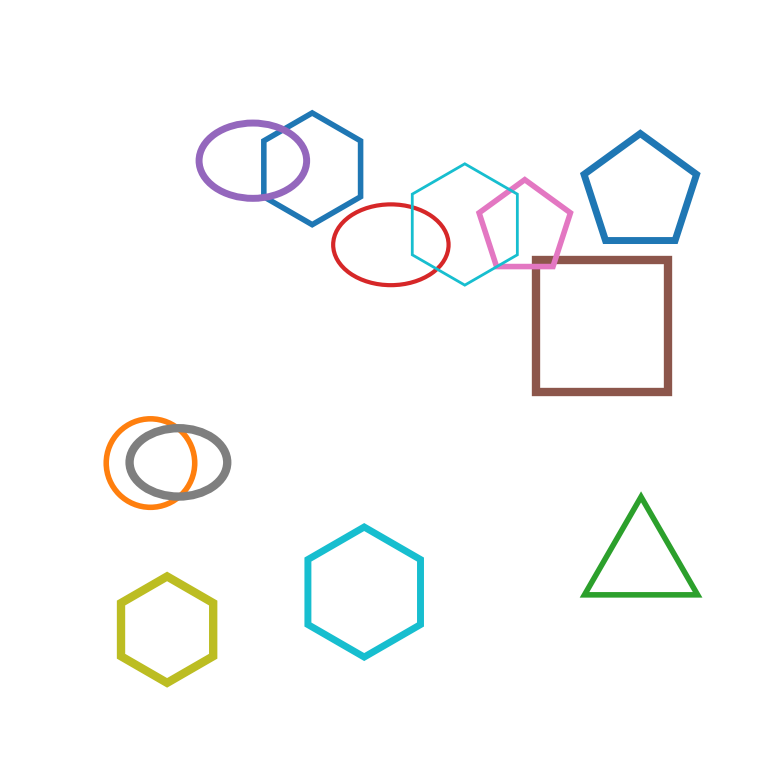[{"shape": "pentagon", "thickness": 2.5, "radius": 0.38, "center": [0.832, 0.75]}, {"shape": "hexagon", "thickness": 2, "radius": 0.36, "center": [0.405, 0.781]}, {"shape": "circle", "thickness": 2, "radius": 0.29, "center": [0.195, 0.399]}, {"shape": "triangle", "thickness": 2, "radius": 0.42, "center": [0.833, 0.27]}, {"shape": "oval", "thickness": 1.5, "radius": 0.37, "center": [0.508, 0.682]}, {"shape": "oval", "thickness": 2.5, "radius": 0.35, "center": [0.328, 0.791]}, {"shape": "square", "thickness": 3, "radius": 0.43, "center": [0.782, 0.577]}, {"shape": "pentagon", "thickness": 2, "radius": 0.31, "center": [0.682, 0.704]}, {"shape": "oval", "thickness": 3, "radius": 0.32, "center": [0.232, 0.399]}, {"shape": "hexagon", "thickness": 3, "radius": 0.35, "center": [0.217, 0.182]}, {"shape": "hexagon", "thickness": 2.5, "radius": 0.42, "center": [0.473, 0.231]}, {"shape": "hexagon", "thickness": 1, "radius": 0.39, "center": [0.604, 0.708]}]